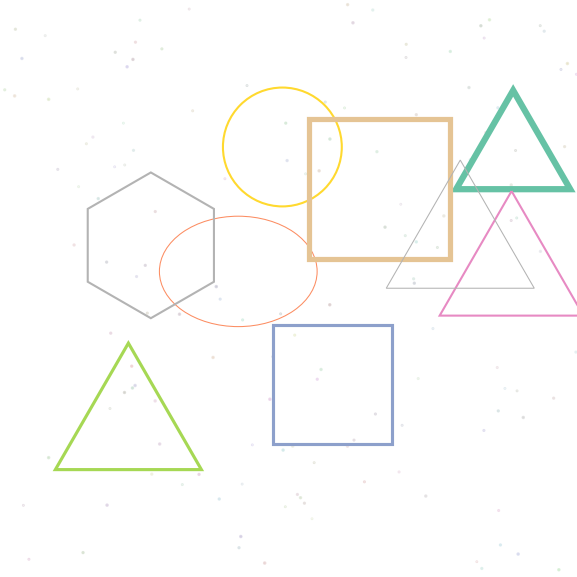[{"shape": "triangle", "thickness": 3, "radius": 0.57, "center": [0.889, 0.729]}, {"shape": "oval", "thickness": 0.5, "radius": 0.68, "center": [0.413, 0.529]}, {"shape": "square", "thickness": 1.5, "radius": 0.52, "center": [0.576, 0.333]}, {"shape": "triangle", "thickness": 1, "radius": 0.72, "center": [0.886, 0.524]}, {"shape": "triangle", "thickness": 1.5, "radius": 0.73, "center": [0.222, 0.259]}, {"shape": "circle", "thickness": 1, "radius": 0.51, "center": [0.489, 0.745]}, {"shape": "square", "thickness": 2.5, "radius": 0.61, "center": [0.657, 0.672]}, {"shape": "hexagon", "thickness": 1, "radius": 0.63, "center": [0.261, 0.574]}, {"shape": "triangle", "thickness": 0.5, "radius": 0.74, "center": [0.797, 0.574]}]